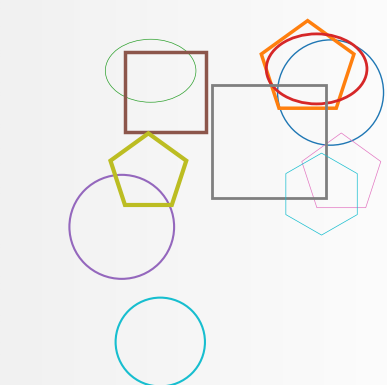[{"shape": "circle", "thickness": 1, "radius": 0.68, "center": [0.853, 0.76]}, {"shape": "pentagon", "thickness": 2.5, "radius": 0.63, "center": [0.794, 0.821]}, {"shape": "oval", "thickness": 0.5, "radius": 0.58, "center": [0.389, 0.816]}, {"shape": "oval", "thickness": 2, "radius": 0.65, "center": [0.817, 0.821]}, {"shape": "circle", "thickness": 1.5, "radius": 0.68, "center": [0.314, 0.411]}, {"shape": "square", "thickness": 2.5, "radius": 0.52, "center": [0.426, 0.76]}, {"shape": "pentagon", "thickness": 0.5, "radius": 0.54, "center": [0.881, 0.547]}, {"shape": "square", "thickness": 2, "radius": 0.73, "center": [0.694, 0.633]}, {"shape": "pentagon", "thickness": 3, "radius": 0.51, "center": [0.383, 0.551]}, {"shape": "circle", "thickness": 1.5, "radius": 0.58, "center": [0.414, 0.112]}, {"shape": "hexagon", "thickness": 0.5, "radius": 0.53, "center": [0.83, 0.496]}]